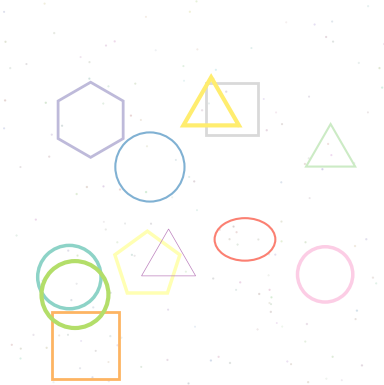[{"shape": "circle", "thickness": 2.5, "radius": 0.41, "center": [0.18, 0.28]}, {"shape": "pentagon", "thickness": 2.5, "radius": 0.44, "center": [0.383, 0.311]}, {"shape": "hexagon", "thickness": 2, "radius": 0.49, "center": [0.235, 0.689]}, {"shape": "oval", "thickness": 1.5, "radius": 0.39, "center": [0.636, 0.378]}, {"shape": "circle", "thickness": 1.5, "radius": 0.45, "center": [0.389, 0.566]}, {"shape": "square", "thickness": 2, "radius": 0.44, "center": [0.222, 0.103]}, {"shape": "circle", "thickness": 3, "radius": 0.43, "center": [0.195, 0.235]}, {"shape": "circle", "thickness": 2.5, "radius": 0.36, "center": [0.845, 0.287]}, {"shape": "square", "thickness": 2, "radius": 0.34, "center": [0.602, 0.717]}, {"shape": "triangle", "thickness": 0.5, "radius": 0.41, "center": [0.438, 0.324]}, {"shape": "triangle", "thickness": 1.5, "radius": 0.37, "center": [0.859, 0.604]}, {"shape": "triangle", "thickness": 3, "radius": 0.42, "center": [0.548, 0.716]}]